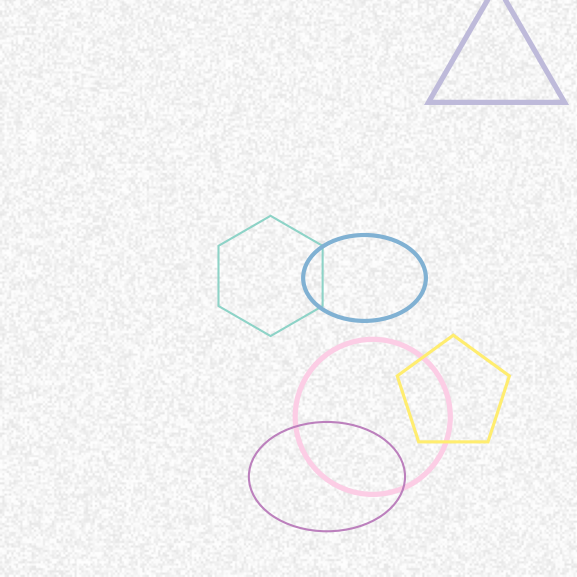[{"shape": "hexagon", "thickness": 1, "radius": 0.52, "center": [0.468, 0.521]}, {"shape": "triangle", "thickness": 2.5, "radius": 0.68, "center": [0.86, 0.89]}, {"shape": "oval", "thickness": 2, "radius": 0.53, "center": [0.631, 0.518]}, {"shape": "circle", "thickness": 2.5, "radius": 0.67, "center": [0.645, 0.277]}, {"shape": "oval", "thickness": 1, "radius": 0.68, "center": [0.566, 0.174]}, {"shape": "pentagon", "thickness": 1.5, "radius": 0.51, "center": [0.785, 0.317]}]